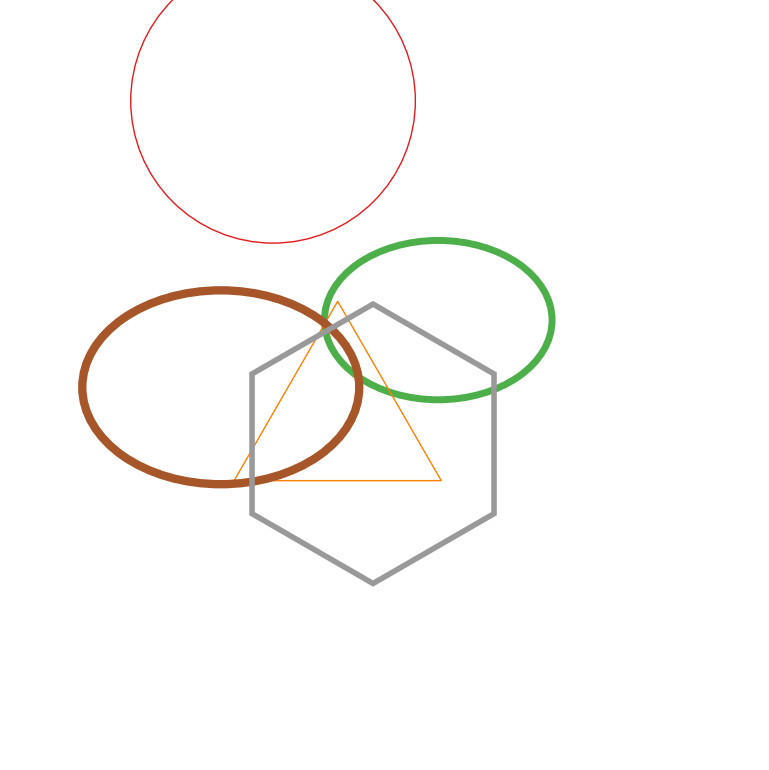[{"shape": "circle", "thickness": 0.5, "radius": 0.92, "center": [0.355, 0.869]}, {"shape": "oval", "thickness": 2.5, "radius": 0.74, "center": [0.569, 0.584]}, {"shape": "triangle", "thickness": 0.5, "radius": 0.78, "center": [0.439, 0.453]}, {"shape": "oval", "thickness": 3, "radius": 0.9, "center": [0.287, 0.497]}, {"shape": "hexagon", "thickness": 2, "radius": 0.91, "center": [0.484, 0.424]}]